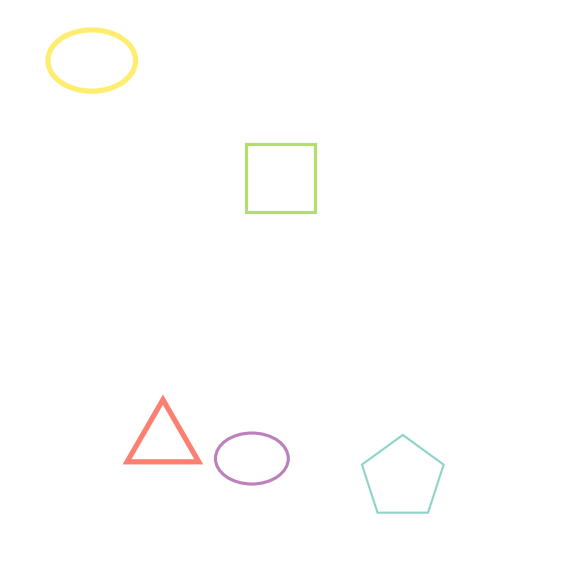[{"shape": "pentagon", "thickness": 1, "radius": 0.37, "center": [0.697, 0.172]}, {"shape": "triangle", "thickness": 2.5, "radius": 0.36, "center": [0.282, 0.235]}, {"shape": "square", "thickness": 1.5, "radius": 0.3, "center": [0.485, 0.691]}, {"shape": "oval", "thickness": 1.5, "radius": 0.32, "center": [0.436, 0.205]}, {"shape": "oval", "thickness": 2.5, "radius": 0.38, "center": [0.159, 0.894]}]